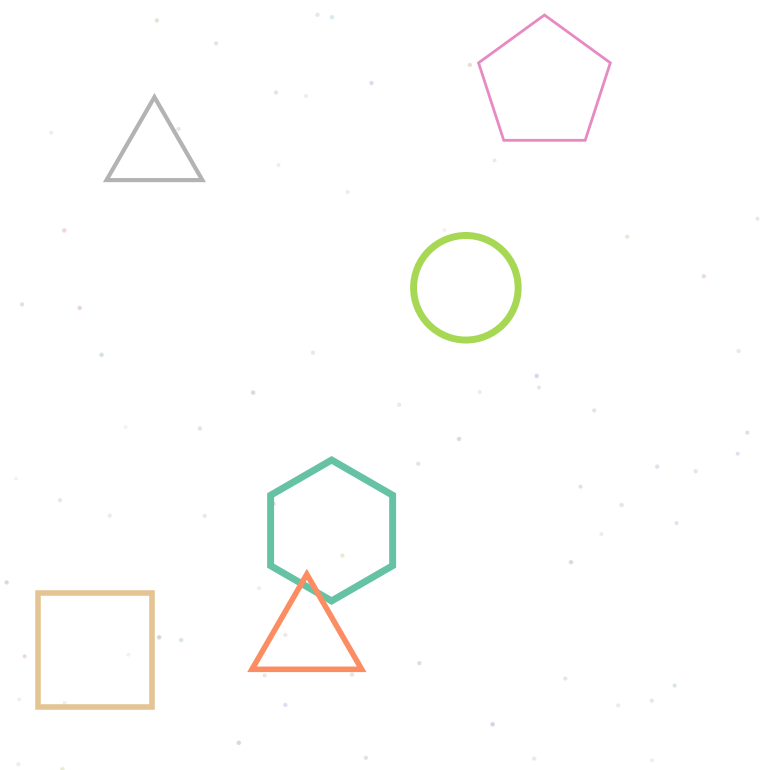[{"shape": "hexagon", "thickness": 2.5, "radius": 0.46, "center": [0.431, 0.311]}, {"shape": "triangle", "thickness": 2, "radius": 0.41, "center": [0.398, 0.172]}, {"shape": "pentagon", "thickness": 1, "radius": 0.45, "center": [0.707, 0.891]}, {"shape": "circle", "thickness": 2.5, "radius": 0.34, "center": [0.605, 0.626]}, {"shape": "square", "thickness": 2, "radius": 0.37, "center": [0.123, 0.155]}, {"shape": "triangle", "thickness": 1.5, "radius": 0.36, "center": [0.201, 0.802]}]